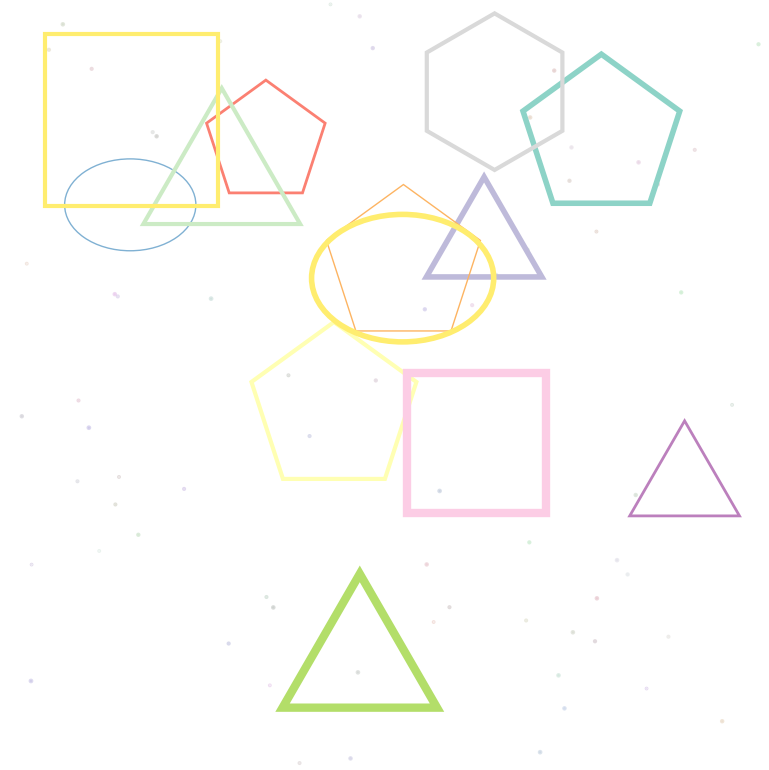[{"shape": "pentagon", "thickness": 2, "radius": 0.54, "center": [0.781, 0.823]}, {"shape": "pentagon", "thickness": 1.5, "radius": 0.56, "center": [0.434, 0.469]}, {"shape": "triangle", "thickness": 2, "radius": 0.43, "center": [0.629, 0.684]}, {"shape": "pentagon", "thickness": 1, "radius": 0.4, "center": [0.345, 0.815]}, {"shape": "oval", "thickness": 0.5, "radius": 0.43, "center": [0.169, 0.734]}, {"shape": "pentagon", "thickness": 0.5, "radius": 0.53, "center": [0.524, 0.655]}, {"shape": "triangle", "thickness": 3, "radius": 0.58, "center": [0.467, 0.139]}, {"shape": "square", "thickness": 3, "radius": 0.45, "center": [0.619, 0.425]}, {"shape": "hexagon", "thickness": 1.5, "radius": 0.51, "center": [0.642, 0.881]}, {"shape": "triangle", "thickness": 1, "radius": 0.41, "center": [0.889, 0.371]}, {"shape": "triangle", "thickness": 1.5, "radius": 0.59, "center": [0.288, 0.768]}, {"shape": "oval", "thickness": 2, "radius": 0.59, "center": [0.523, 0.639]}, {"shape": "square", "thickness": 1.5, "radius": 0.56, "center": [0.171, 0.844]}]